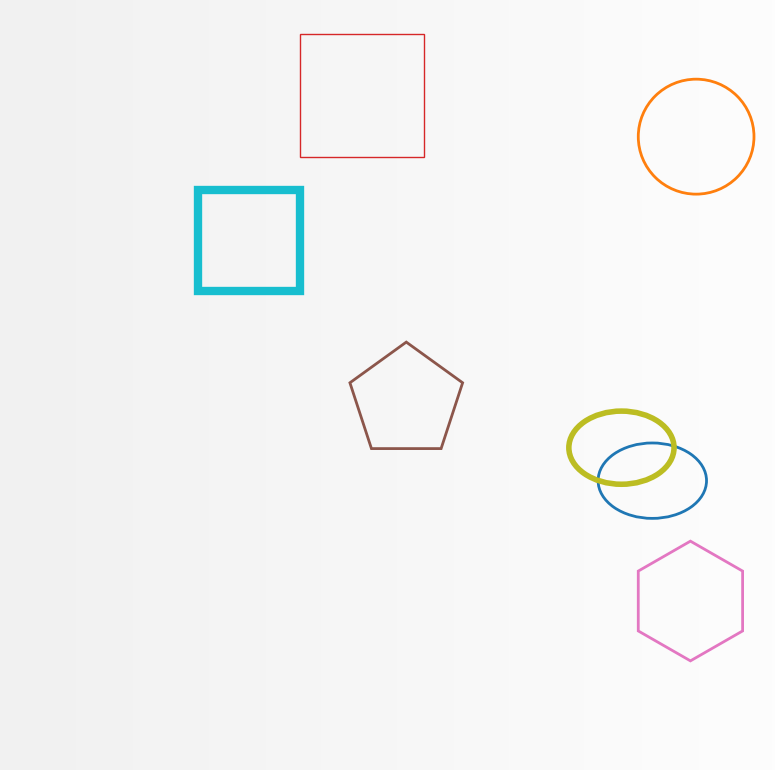[{"shape": "oval", "thickness": 1, "radius": 0.35, "center": [0.842, 0.376]}, {"shape": "circle", "thickness": 1, "radius": 0.37, "center": [0.898, 0.823]}, {"shape": "square", "thickness": 0.5, "radius": 0.4, "center": [0.467, 0.875]}, {"shape": "pentagon", "thickness": 1, "radius": 0.38, "center": [0.524, 0.479]}, {"shape": "hexagon", "thickness": 1, "radius": 0.39, "center": [0.891, 0.219]}, {"shape": "oval", "thickness": 2, "radius": 0.34, "center": [0.802, 0.419]}, {"shape": "square", "thickness": 3, "radius": 0.33, "center": [0.321, 0.687]}]